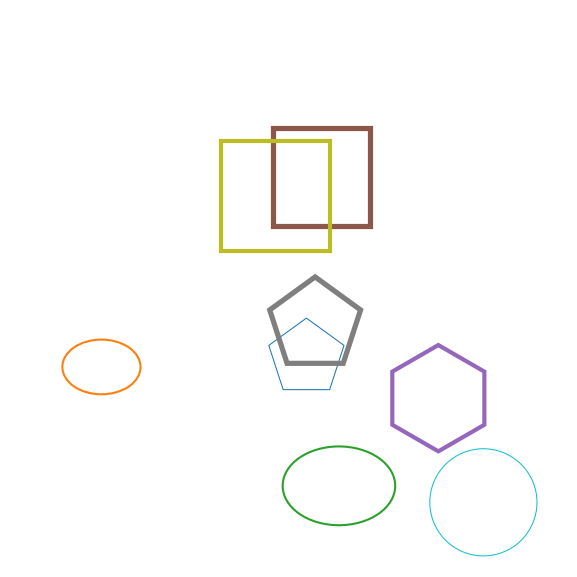[{"shape": "pentagon", "thickness": 0.5, "radius": 0.34, "center": [0.531, 0.38]}, {"shape": "oval", "thickness": 1, "radius": 0.34, "center": [0.176, 0.364]}, {"shape": "oval", "thickness": 1, "radius": 0.49, "center": [0.587, 0.158]}, {"shape": "hexagon", "thickness": 2, "radius": 0.46, "center": [0.759, 0.31]}, {"shape": "square", "thickness": 2.5, "radius": 0.42, "center": [0.557, 0.693]}, {"shape": "pentagon", "thickness": 2.5, "radius": 0.41, "center": [0.546, 0.437]}, {"shape": "square", "thickness": 2, "radius": 0.47, "center": [0.477, 0.66]}, {"shape": "circle", "thickness": 0.5, "radius": 0.46, "center": [0.837, 0.129]}]